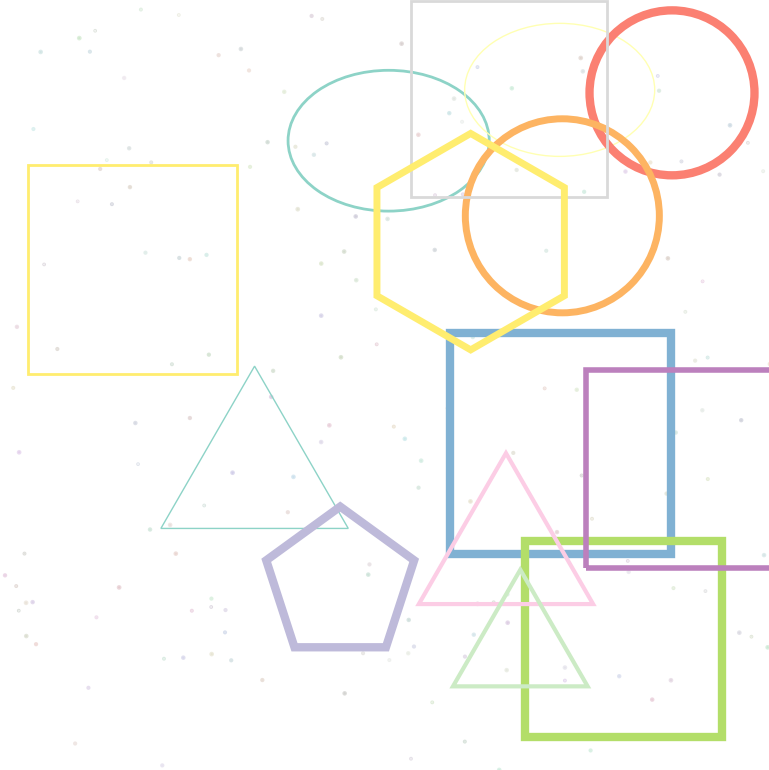[{"shape": "oval", "thickness": 1, "radius": 0.65, "center": [0.505, 0.817]}, {"shape": "triangle", "thickness": 0.5, "radius": 0.7, "center": [0.331, 0.384]}, {"shape": "oval", "thickness": 0.5, "radius": 0.62, "center": [0.727, 0.883]}, {"shape": "pentagon", "thickness": 3, "radius": 0.51, "center": [0.442, 0.241]}, {"shape": "circle", "thickness": 3, "radius": 0.54, "center": [0.873, 0.879]}, {"shape": "square", "thickness": 3, "radius": 0.72, "center": [0.728, 0.424]}, {"shape": "circle", "thickness": 2.5, "radius": 0.63, "center": [0.73, 0.72]}, {"shape": "square", "thickness": 3, "radius": 0.64, "center": [0.81, 0.17]}, {"shape": "triangle", "thickness": 1.5, "radius": 0.65, "center": [0.657, 0.281]}, {"shape": "square", "thickness": 1, "radius": 0.64, "center": [0.662, 0.871]}, {"shape": "square", "thickness": 2, "radius": 0.64, "center": [0.89, 0.391]}, {"shape": "triangle", "thickness": 1.5, "radius": 0.5, "center": [0.676, 0.159]}, {"shape": "hexagon", "thickness": 2.5, "radius": 0.7, "center": [0.611, 0.686]}, {"shape": "square", "thickness": 1, "radius": 0.68, "center": [0.172, 0.65]}]